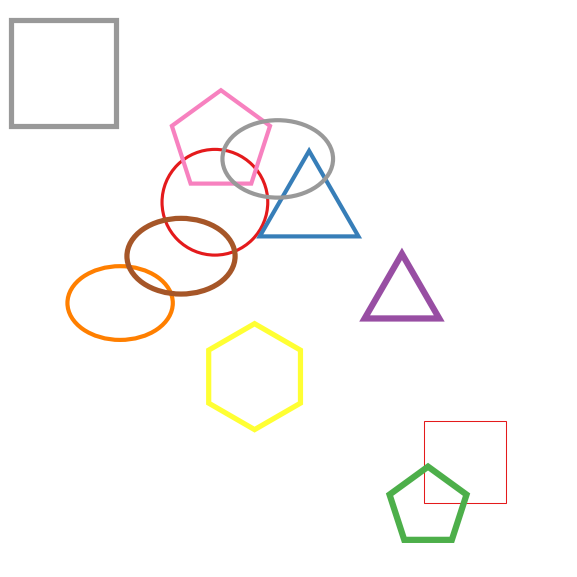[{"shape": "square", "thickness": 0.5, "radius": 0.36, "center": [0.805, 0.199]}, {"shape": "circle", "thickness": 1.5, "radius": 0.46, "center": [0.372, 0.649]}, {"shape": "triangle", "thickness": 2, "radius": 0.49, "center": [0.535, 0.639]}, {"shape": "pentagon", "thickness": 3, "radius": 0.35, "center": [0.741, 0.121]}, {"shape": "triangle", "thickness": 3, "radius": 0.37, "center": [0.696, 0.485]}, {"shape": "oval", "thickness": 2, "radius": 0.46, "center": [0.208, 0.474]}, {"shape": "hexagon", "thickness": 2.5, "radius": 0.46, "center": [0.441, 0.347]}, {"shape": "oval", "thickness": 2.5, "radius": 0.47, "center": [0.313, 0.555]}, {"shape": "pentagon", "thickness": 2, "radius": 0.45, "center": [0.383, 0.754]}, {"shape": "oval", "thickness": 2, "radius": 0.48, "center": [0.481, 0.724]}, {"shape": "square", "thickness": 2.5, "radius": 0.46, "center": [0.11, 0.872]}]